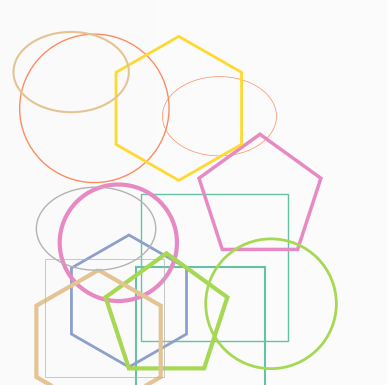[{"shape": "square", "thickness": 1.5, "radius": 0.83, "center": [0.518, 0.14]}, {"shape": "square", "thickness": 1, "radius": 0.95, "center": [0.553, 0.306]}, {"shape": "circle", "thickness": 1, "radius": 0.96, "center": [0.244, 0.719]}, {"shape": "oval", "thickness": 0.5, "radius": 0.74, "center": [0.566, 0.698]}, {"shape": "hexagon", "thickness": 2, "radius": 0.86, "center": [0.333, 0.218]}, {"shape": "circle", "thickness": 3, "radius": 0.76, "center": [0.305, 0.369]}, {"shape": "pentagon", "thickness": 2.5, "radius": 0.83, "center": [0.671, 0.486]}, {"shape": "circle", "thickness": 2, "radius": 0.84, "center": [0.699, 0.211]}, {"shape": "pentagon", "thickness": 3, "radius": 0.83, "center": [0.43, 0.177]}, {"shape": "hexagon", "thickness": 2, "radius": 0.94, "center": [0.461, 0.718]}, {"shape": "hexagon", "thickness": 3, "radius": 0.93, "center": [0.254, 0.113]}, {"shape": "oval", "thickness": 1.5, "radius": 0.74, "center": [0.184, 0.813]}, {"shape": "square", "thickness": 0.5, "radius": 0.77, "center": [0.269, 0.174]}, {"shape": "oval", "thickness": 1, "radius": 0.77, "center": [0.248, 0.406]}]